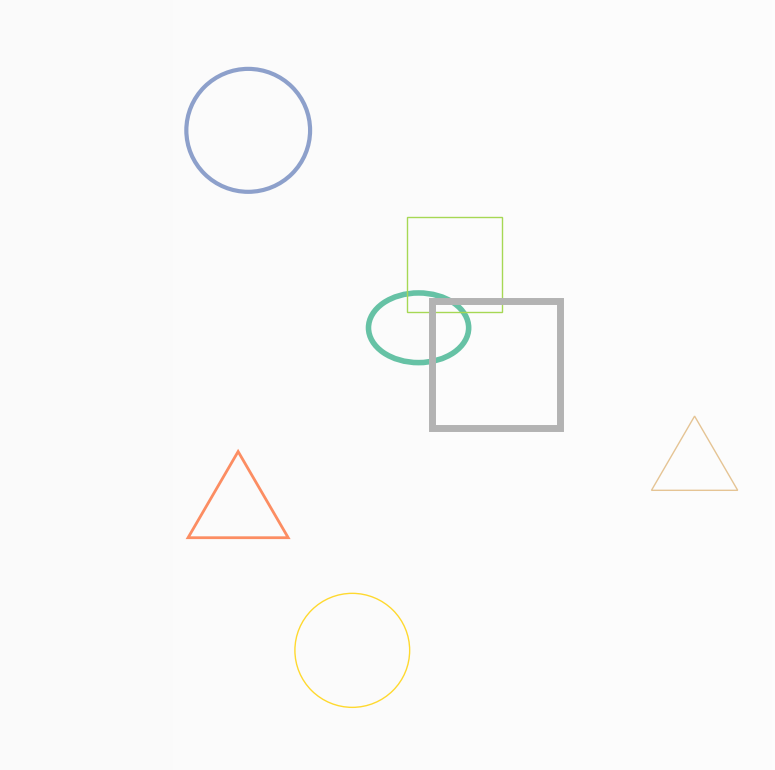[{"shape": "oval", "thickness": 2, "radius": 0.32, "center": [0.54, 0.574]}, {"shape": "triangle", "thickness": 1, "radius": 0.37, "center": [0.307, 0.339]}, {"shape": "circle", "thickness": 1.5, "radius": 0.4, "center": [0.32, 0.831]}, {"shape": "square", "thickness": 0.5, "radius": 0.31, "center": [0.586, 0.656]}, {"shape": "circle", "thickness": 0.5, "radius": 0.37, "center": [0.455, 0.155]}, {"shape": "triangle", "thickness": 0.5, "radius": 0.32, "center": [0.896, 0.395]}, {"shape": "square", "thickness": 2.5, "radius": 0.41, "center": [0.64, 0.527]}]